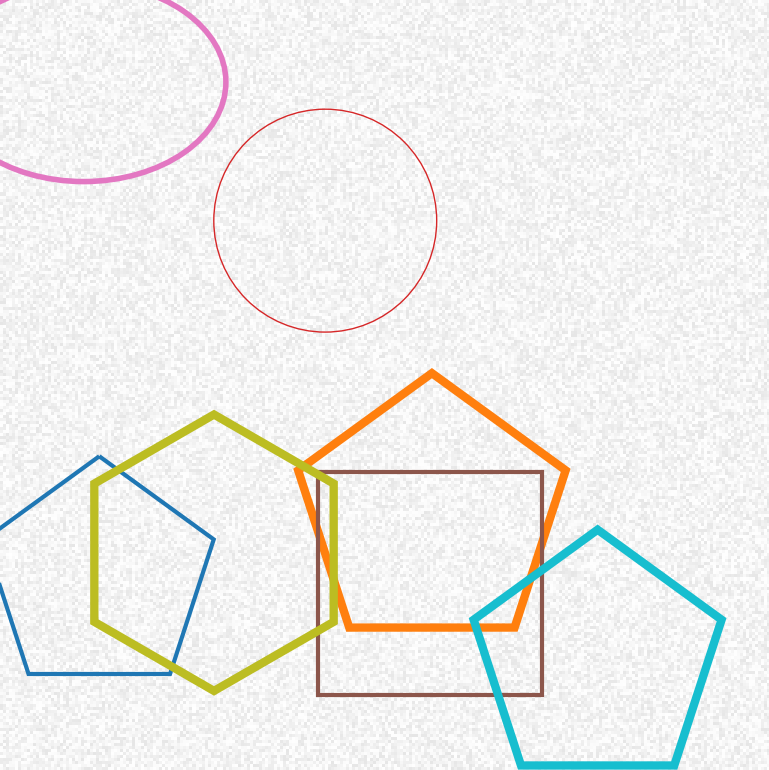[{"shape": "pentagon", "thickness": 1.5, "radius": 0.78, "center": [0.129, 0.251]}, {"shape": "pentagon", "thickness": 3, "radius": 0.91, "center": [0.561, 0.333]}, {"shape": "circle", "thickness": 0.5, "radius": 0.72, "center": [0.422, 0.713]}, {"shape": "square", "thickness": 1.5, "radius": 0.73, "center": [0.558, 0.242]}, {"shape": "oval", "thickness": 2, "radius": 0.92, "center": [0.109, 0.893]}, {"shape": "hexagon", "thickness": 3, "radius": 0.9, "center": [0.278, 0.282]}, {"shape": "pentagon", "thickness": 3, "radius": 0.85, "center": [0.776, 0.143]}]